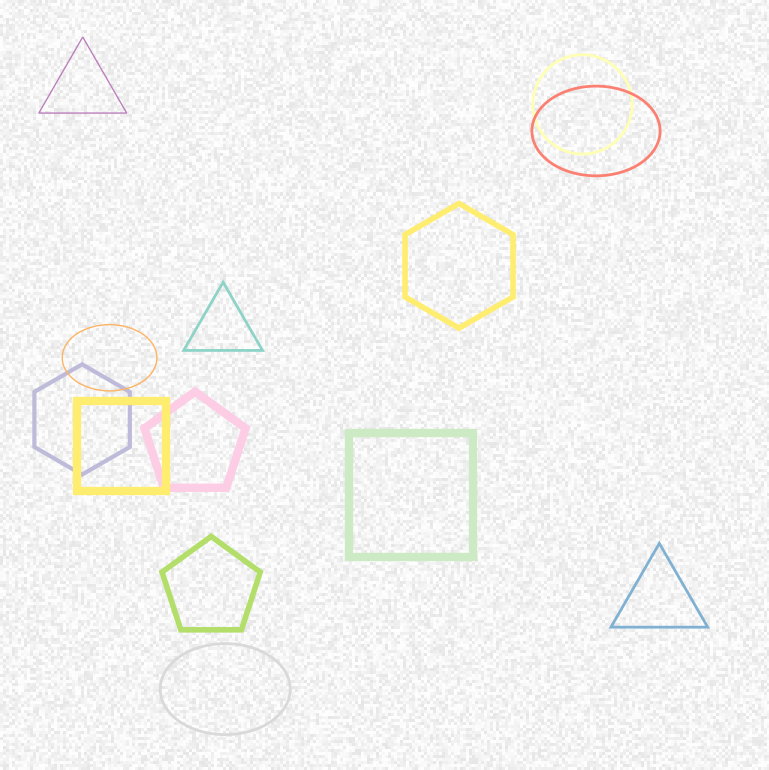[{"shape": "triangle", "thickness": 1, "radius": 0.3, "center": [0.29, 0.574]}, {"shape": "circle", "thickness": 1, "radius": 0.32, "center": [0.756, 0.864]}, {"shape": "hexagon", "thickness": 1.5, "radius": 0.36, "center": [0.107, 0.455]}, {"shape": "oval", "thickness": 1, "radius": 0.42, "center": [0.774, 0.83]}, {"shape": "triangle", "thickness": 1, "radius": 0.36, "center": [0.856, 0.222]}, {"shape": "oval", "thickness": 0.5, "radius": 0.31, "center": [0.142, 0.535]}, {"shape": "pentagon", "thickness": 2, "radius": 0.34, "center": [0.274, 0.236]}, {"shape": "pentagon", "thickness": 3, "radius": 0.35, "center": [0.253, 0.422]}, {"shape": "oval", "thickness": 1, "radius": 0.42, "center": [0.293, 0.105]}, {"shape": "triangle", "thickness": 0.5, "radius": 0.33, "center": [0.107, 0.886]}, {"shape": "square", "thickness": 3, "radius": 0.4, "center": [0.534, 0.357]}, {"shape": "hexagon", "thickness": 2, "radius": 0.4, "center": [0.596, 0.655]}, {"shape": "square", "thickness": 3, "radius": 0.29, "center": [0.158, 0.421]}]